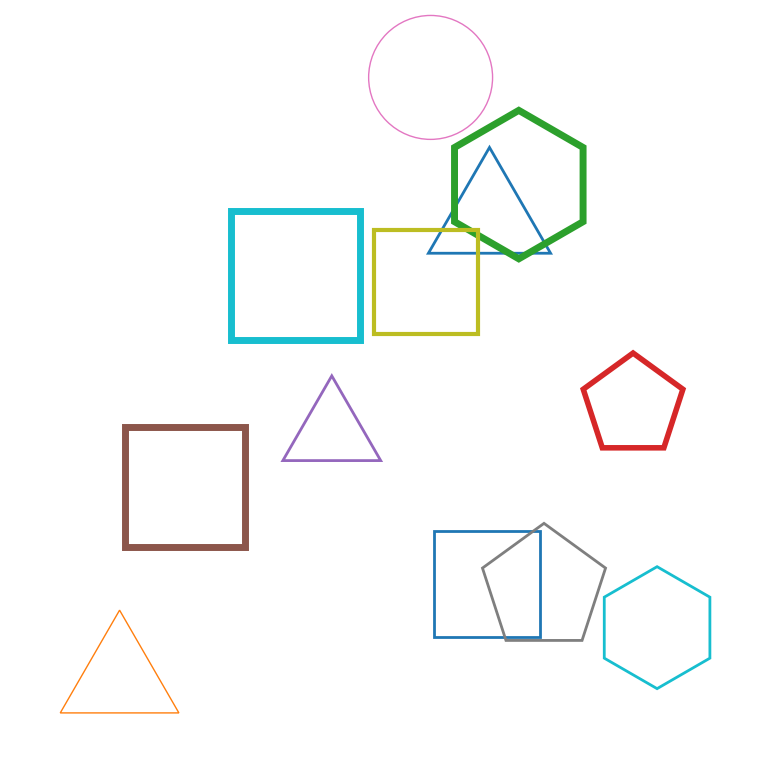[{"shape": "triangle", "thickness": 1, "radius": 0.46, "center": [0.636, 0.717]}, {"shape": "square", "thickness": 1, "radius": 0.34, "center": [0.632, 0.241]}, {"shape": "triangle", "thickness": 0.5, "radius": 0.44, "center": [0.155, 0.119]}, {"shape": "hexagon", "thickness": 2.5, "radius": 0.48, "center": [0.674, 0.76]}, {"shape": "pentagon", "thickness": 2, "radius": 0.34, "center": [0.822, 0.473]}, {"shape": "triangle", "thickness": 1, "radius": 0.37, "center": [0.431, 0.439]}, {"shape": "square", "thickness": 2.5, "radius": 0.39, "center": [0.24, 0.367]}, {"shape": "circle", "thickness": 0.5, "radius": 0.4, "center": [0.559, 0.899]}, {"shape": "pentagon", "thickness": 1, "radius": 0.42, "center": [0.707, 0.236]}, {"shape": "square", "thickness": 1.5, "radius": 0.34, "center": [0.553, 0.634]}, {"shape": "square", "thickness": 2.5, "radius": 0.42, "center": [0.384, 0.642]}, {"shape": "hexagon", "thickness": 1, "radius": 0.4, "center": [0.853, 0.185]}]